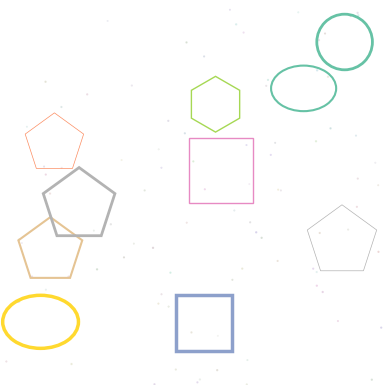[{"shape": "circle", "thickness": 2, "radius": 0.36, "center": [0.895, 0.891]}, {"shape": "oval", "thickness": 1.5, "radius": 0.42, "center": [0.789, 0.77]}, {"shape": "pentagon", "thickness": 0.5, "radius": 0.4, "center": [0.141, 0.627]}, {"shape": "square", "thickness": 2.5, "radius": 0.37, "center": [0.53, 0.161]}, {"shape": "square", "thickness": 1, "radius": 0.42, "center": [0.573, 0.557]}, {"shape": "hexagon", "thickness": 1, "radius": 0.36, "center": [0.56, 0.729]}, {"shape": "oval", "thickness": 2.5, "radius": 0.49, "center": [0.105, 0.164]}, {"shape": "pentagon", "thickness": 1.5, "radius": 0.44, "center": [0.131, 0.349]}, {"shape": "pentagon", "thickness": 0.5, "radius": 0.47, "center": [0.888, 0.373]}, {"shape": "pentagon", "thickness": 2, "radius": 0.49, "center": [0.205, 0.467]}]